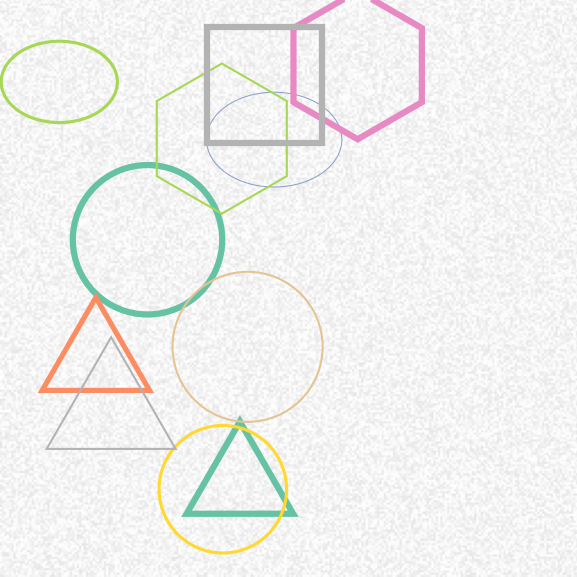[{"shape": "triangle", "thickness": 3, "radius": 0.53, "center": [0.415, 0.163]}, {"shape": "circle", "thickness": 3, "radius": 0.65, "center": [0.255, 0.584]}, {"shape": "triangle", "thickness": 2.5, "radius": 0.54, "center": [0.166, 0.377]}, {"shape": "oval", "thickness": 0.5, "radius": 0.59, "center": [0.475, 0.757]}, {"shape": "hexagon", "thickness": 3, "radius": 0.64, "center": [0.619, 0.886]}, {"shape": "oval", "thickness": 1.5, "radius": 0.5, "center": [0.103, 0.857]}, {"shape": "hexagon", "thickness": 1, "radius": 0.65, "center": [0.384, 0.759]}, {"shape": "circle", "thickness": 1.5, "radius": 0.55, "center": [0.386, 0.152]}, {"shape": "circle", "thickness": 1, "radius": 0.65, "center": [0.429, 0.399]}, {"shape": "square", "thickness": 3, "radius": 0.5, "center": [0.458, 0.853]}, {"shape": "triangle", "thickness": 1, "radius": 0.64, "center": [0.192, 0.286]}]